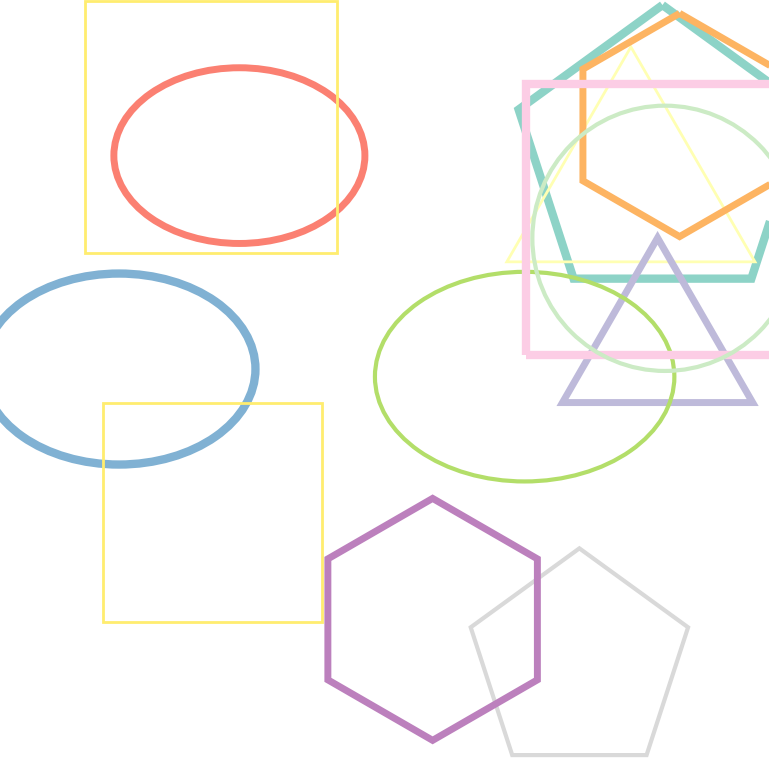[{"shape": "pentagon", "thickness": 3, "radius": 0.98, "center": [0.86, 0.797]}, {"shape": "triangle", "thickness": 1, "radius": 0.93, "center": [0.819, 0.753]}, {"shape": "triangle", "thickness": 2.5, "radius": 0.71, "center": [0.854, 0.548]}, {"shape": "oval", "thickness": 2.5, "radius": 0.82, "center": [0.311, 0.798]}, {"shape": "oval", "thickness": 3, "radius": 0.89, "center": [0.155, 0.521]}, {"shape": "hexagon", "thickness": 2.5, "radius": 0.72, "center": [0.883, 0.838]}, {"shape": "oval", "thickness": 1.5, "radius": 0.97, "center": [0.681, 0.511]}, {"shape": "square", "thickness": 3, "radius": 0.88, "center": [0.859, 0.715]}, {"shape": "pentagon", "thickness": 1.5, "radius": 0.74, "center": [0.752, 0.139]}, {"shape": "hexagon", "thickness": 2.5, "radius": 0.79, "center": [0.562, 0.196]}, {"shape": "circle", "thickness": 1.5, "radius": 0.86, "center": [0.864, 0.691]}, {"shape": "square", "thickness": 1, "radius": 0.71, "center": [0.276, 0.334]}, {"shape": "square", "thickness": 1, "radius": 0.82, "center": [0.274, 0.835]}]